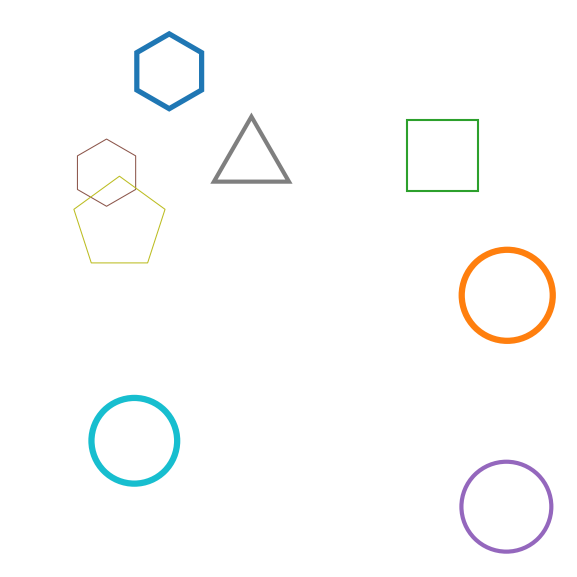[{"shape": "hexagon", "thickness": 2.5, "radius": 0.32, "center": [0.293, 0.876]}, {"shape": "circle", "thickness": 3, "radius": 0.39, "center": [0.878, 0.488]}, {"shape": "square", "thickness": 1, "radius": 0.31, "center": [0.766, 0.73]}, {"shape": "circle", "thickness": 2, "radius": 0.39, "center": [0.877, 0.122]}, {"shape": "hexagon", "thickness": 0.5, "radius": 0.29, "center": [0.185, 0.7]}, {"shape": "triangle", "thickness": 2, "radius": 0.38, "center": [0.435, 0.722]}, {"shape": "pentagon", "thickness": 0.5, "radius": 0.41, "center": [0.207, 0.611]}, {"shape": "circle", "thickness": 3, "radius": 0.37, "center": [0.233, 0.236]}]